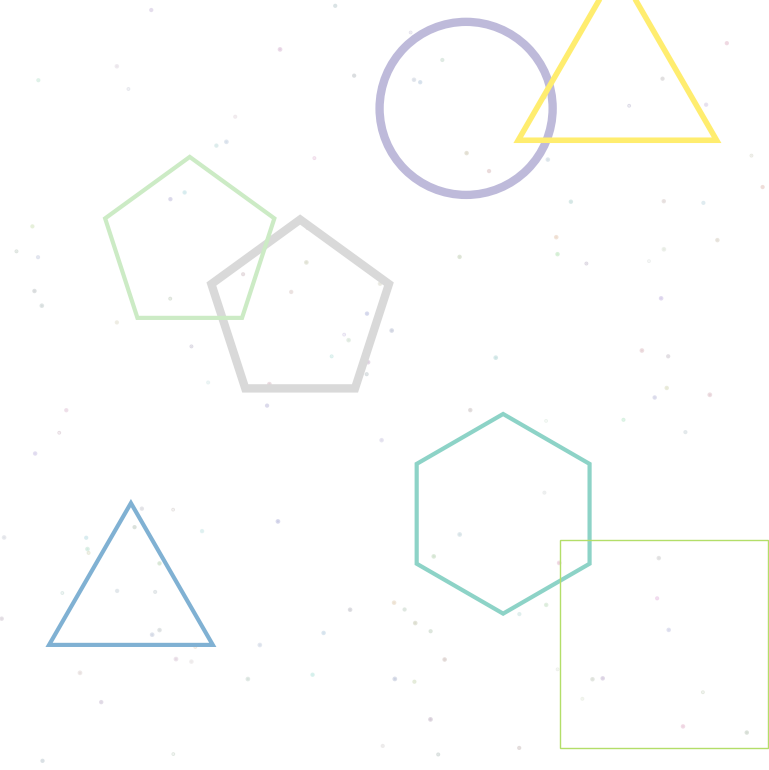[{"shape": "hexagon", "thickness": 1.5, "radius": 0.65, "center": [0.653, 0.333]}, {"shape": "circle", "thickness": 3, "radius": 0.56, "center": [0.605, 0.859]}, {"shape": "triangle", "thickness": 1.5, "radius": 0.61, "center": [0.17, 0.224]}, {"shape": "square", "thickness": 0.5, "radius": 0.67, "center": [0.863, 0.163]}, {"shape": "pentagon", "thickness": 3, "radius": 0.61, "center": [0.39, 0.594]}, {"shape": "pentagon", "thickness": 1.5, "radius": 0.58, "center": [0.246, 0.681]}, {"shape": "triangle", "thickness": 2, "radius": 0.74, "center": [0.802, 0.892]}]